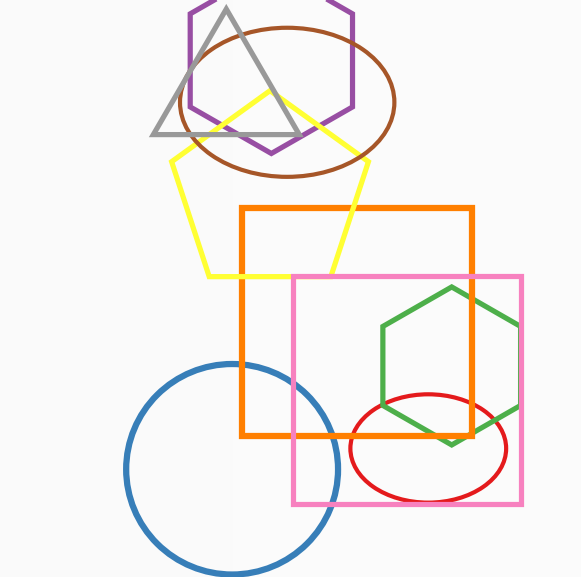[{"shape": "oval", "thickness": 2, "radius": 0.67, "center": [0.737, 0.223]}, {"shape": "circle", "thickness": 3, "radius": 0.91, "center": [0.399, 0.187]}, {"shape": "hexagon", "thickness": 2.5, "radius": 0.68, "center": [0.777, 0.365]}, {"shape": "hexagon", "thickness": 2.5, "radius": 0.81, "center": [0.467, 0.895]}, {"shape": "square", "thickness": 3, "radius": 0.99, "center": [0.615, 0.441]}, {"shape": "pentagon", "thickness": 2.5, "radius": 0.89, "center": [0.465, 0.664]}, {"shape": "oval", "thickness": 2, "radius": 0.92, "center": [0.494, 0.822]}, {"shape": "square", "thickness": 2.5, "radius": 0.98, "center": [0.7, 0.324]}, {"shape": "triangle", "thickness": 2.5, "radius": 0.72, "center": [0.389, 0.839]}]